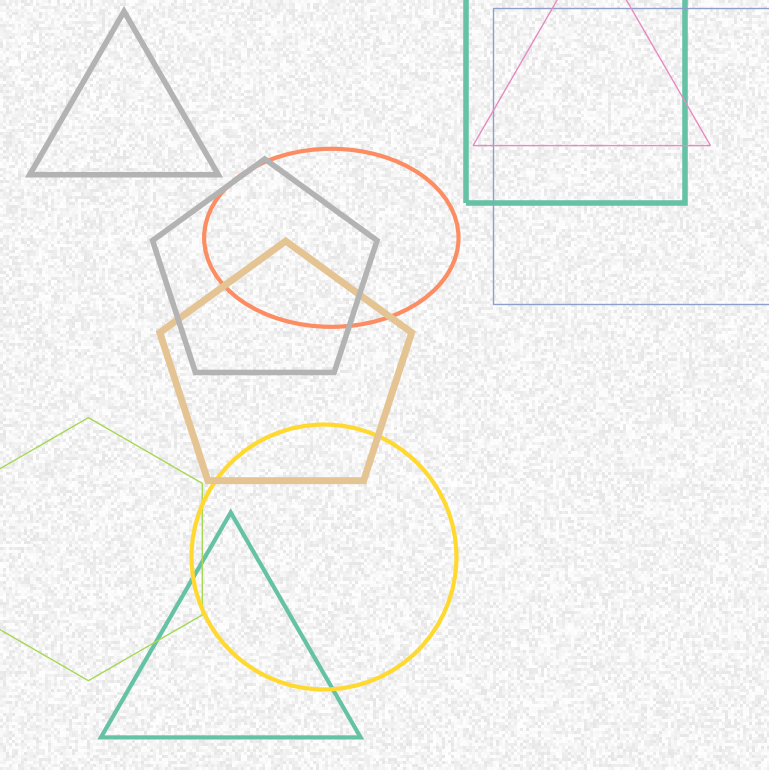[{"shape": "triangle", "thickness": 1.5, "radius": 0.97, "center": [0.3, 0.14]}, {"shape": "square", "thickness": 2, "radius": 0.71, "center": [0.748, 0.878]}, {"shape": "oval", "thickness": 1.5, "radius": 0.83, "center": [0.43, 0.691]}, {"shape": "square", "thickness": 0.5, "radius": 0.96, "center": [0.832, 0.798]}, {"shape": "triangle", "thickness": 0.5, "radius": 0.89, "center": [0.769, 0.9]}, {"shape": "hexagon", "thickness": 0.5, "radius": 0.85, "center": [0.115, 0.287]}, {"shape": "circle", "thickness": 1.5, "radius": 0.86, "center": [0.421, 0.277]}, {"shape": "pentagon", "thickness": 2.5, "radius": 0.86, "center": [0.371, 0.515]}, {"shape": "pentagon", "thickness": 2, "radius": 0.77, "center": [0.344, 0.64]}, {"shape": "triangle", "thickness": 2, "radius": 0.71, "center": [0.161, 0.844]}]